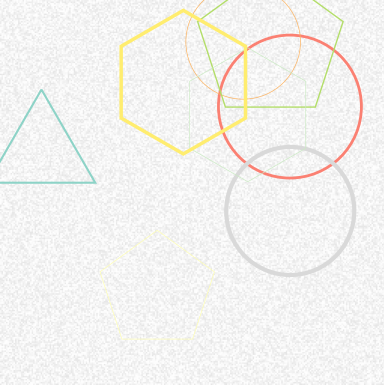[{"shape": "triangle", "thickness": 1.5, "radius": 0.81, "center": [0.108, 0.606]}, {"shape": "pentagon", "thickness": 0.5, "radius": 0.78, "center": [0.408, 0.246]}, {"shape": "circle", "thickness": 2, "radius": 0.93, "center": [0.753, 0.723]}, {"shape": "circle", "thickness": 0.5, "radius": 0.74, "center": [0.632, 0.891]}, {"shape": "pentagon", "thickness": 1, "radius": 0.99, "center": [0.702, 0.883]}, {"shape": "circle", "thickness": 3, "radius": 0.83, "center": [0.754, 0.452]}, {"shape": "hexagon", "thickness": 0.5, "radius": 0.87, "center": [0.643, 0.702]}, {"shape": "hexagon", "thickness": 2.5, "radius": 0.93, "center": [0.476, 0.787]}]